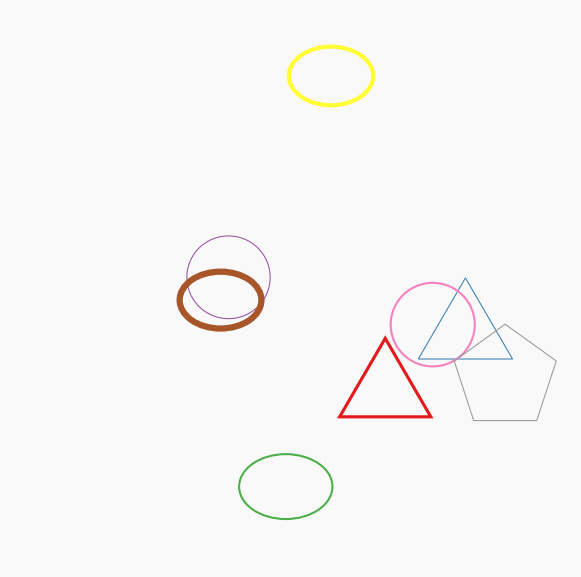[{"shape": "triangle", "thickness": 1.5, "radius": 0.45, "center": [0.663, 0.323]}, {"shape": "triangle", "thickness": 0.5, "radius": 0.47, "center": [0.801, 0.424]}, {"shape": "oval", "thickness": 1, "radius": 0.4, "center": [0.492, 0.157]}, {"shape": "circle", "thickness": 0.5, "radius": 0.36, "center": [0.393, 0.519]}, {"shape": "oval", "thickness": 2, "radius": 0.36, "center": [0.569, 0.868]}, {"shape": "oval", "thickness": 3, "radius": 0.35, "center": [0.379, 0.479]}, {"shape": "circle", "thickness": 1, "radius": 0.36, "center": [0.744, 0.437]}, {"shape": "pentagon", "thickness": 0.5, "radius": 0.46, "center": [0.869, 0.346]}]